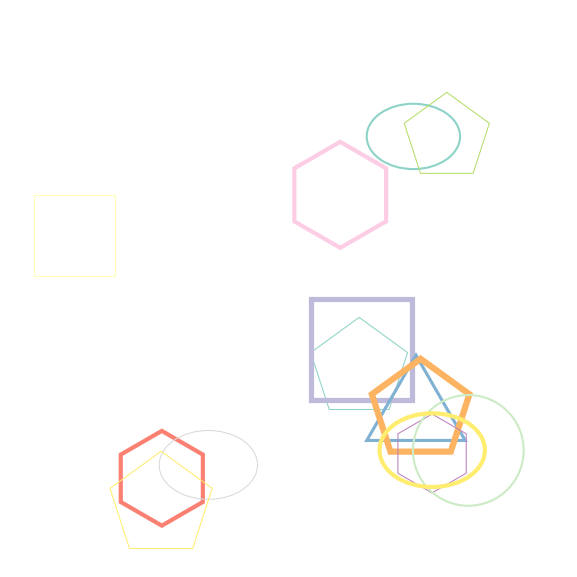[{"shape": "pentagon", "thickness": 0.5, "radius": 0.44, "center": [0.622, 0.361]}, {"shape": "oval", "thickness": 1, "radius": 0.4, "center": [0.716, 0.763]}, {"shape": "square", "thickness": 0.5, "radius": 0.35, "center": [0.129, 0.591]}, {"shape": "square", "thickness": 2.5, "radius": 0.44, "center": [0.627, 0.394]}, {"shape": "hexagon", "thickness": 2, "radius": 0.41, "center": [0.28, 0.171]}, {"shape": "triangle", "thickness": 1.5, "radius": 0.49, "center": [0.72, 0.286]}, {"shape": "pentagon", "thickness": 3, "radius": 0.44, "center": [0.728, 0.289]}, {"shape": "pentagon", "thickness": 0.5, "radius": 0.39, "center": [0.774, 0.762]}, {"shape": "hexagon", "thickness": 2, "radius": 0.46, "center": [0.589, 0.662]}, {"shape": "oval", "thickness": 0.5, "radius": 0.43, "center": [0.361, 0.194]}, {"shape": "hexagon", "thickness": 0.5, "radius": 0.34, "center": [0.748, 0.214]}, {"shape": "circle", "thickness": 1, "radius": 0.48, "center": [0.811, 0.219]}, {"shape": "oval", "thickness": 2, "radius": 0.46, "center": [0.748, 0.22]}, {"shape": "pentagon", "thickness": 0.5, "radius": 0.47, "center": [0.279, 0.125]}]